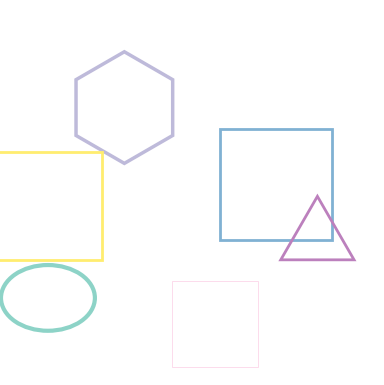[{"shape": "oval", "thickness": 3, "radius": 0.61, "center": [0.125, 0.226]}, {"shape": "hexagon", "thickness": 2.5, "radius": 0.72, "center": [0.323, 0.721]}, {"shape": "square", "thickness": 2, "radius": 0.72, "center": [0.717, 0.521]}, {"shape": "square", "thickness": 0.5, "radius": 0.56, "center": [0.558, 0.158]}, {"shape": "triangle", "thickness": 2, "radius": 0.55, "center": [0.824, 0.38]}, {"shape": "square", "thickness": 2, "radius": 0.71, "center": [0.124, 0.465]}]